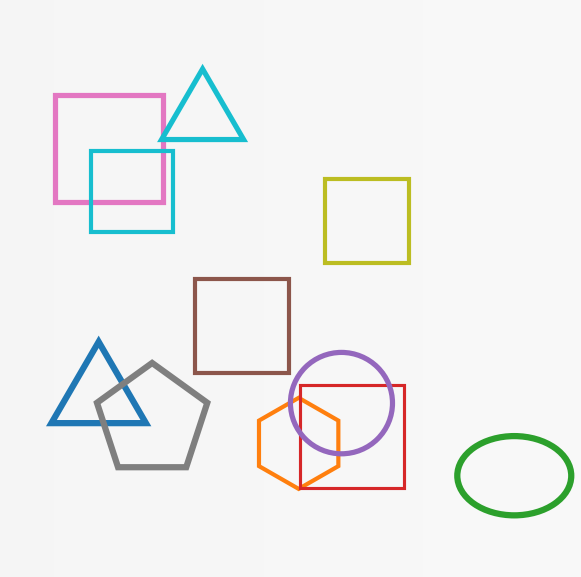[{"shape": "triangle", "thickness": 3, "radius": 0.47, "center": [0.17, 0.313]}, {"shape": "hexagon", "thickness": 2, "radius": 0.39, "center": [0.514, 0.231]}, {"shape": "oval", "thickness": 3, "radius": 0.49, "center": [0.885, 0.175]}, {"shape": "square", "thickness": 1.5, "radius": 0.45, "center": [0.605, 0.244]}, {"shape": "circle", "thickness": 2.5, "radius": 0.44, "center": [0.587, 0.301]}, {"shape": "square", "thickness": 2, "radius": 0.4, "center": [0.417, 0.435]}, {"shape": "square", "thickness": 2.5, "radius": 0.46, "center": [0.187, 0.742]}, {"shape": "pentagon", "thickness": 3, "radius": 0.5, "center": [0.262, 0.271]}, {"shape": "square", "thickness": 2, "radius": 0.36, "center": [0.631, 0.617]}, {"shape": "square", "thickness": 2, "radius": 0.35, "center": [0.228, 0.667]}, {"shape": "triangle", "thickness": 2.5, "radius": 0.41, "center": [0.349, 0.798]}]